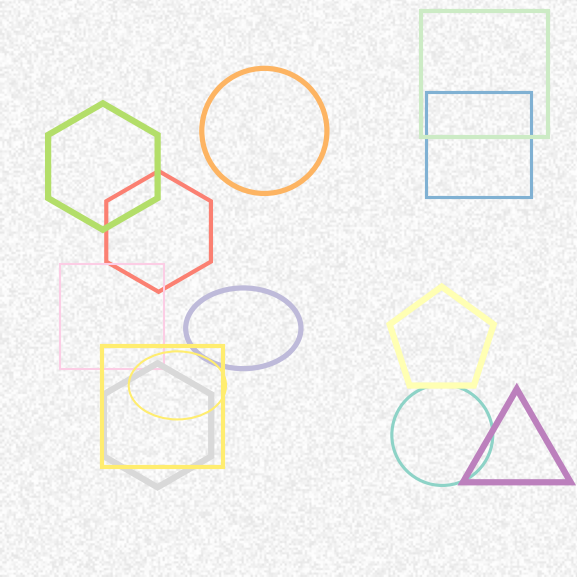[{"shape": "circle", "thickness": 1.5, "radius": 0.44, "center": [0.766, 0.246]}, {"shape": "pentagon", "thickness": 3, "radius": 0.47, "center": [0.765, 0.408]}, {"shape": "oval", "thickness": 2.5, "radius": 0.5, "center": [0.421, 0.431]}, {"shape": "hexagon", "thickness": 2, "radius": 0.52, "center": [0.275, 0.598]}, {"shape": "square", "thickness": 1.5, "radius": 0.45, "center": [0.828, 0.749]}, {"shape": "circle", "thickness": 2.5, "radius": 0.54, "center": [0.458, 0.772]}, {"shape": "hexagon", "thickness": 3, "radius": 0.55, "center": [0.178, 0.711]}, {"shape": "square", "thickness": 1, "radius": 0.45, "center": [0.194, 0.452]}, {"shape": "hexagon", "thickness": 3, "radius": 0.54, "center": [0.273, 0.263]}, {"shape": "triangle", "thickness": 3, "radius": 0.54, "center": [0.895, 0.218]}, {"shape": "square", "thickness": 2, "radius": 0.55, "center": [0.839, 0.871]}, {"shape": "oval", "thickness": 1, "radius": 0.42, "center": [0.307, 0.332]}, {"shape": "square", "thickness": 2, "radius": 0.53, "center": [0.282, 0.295]}]